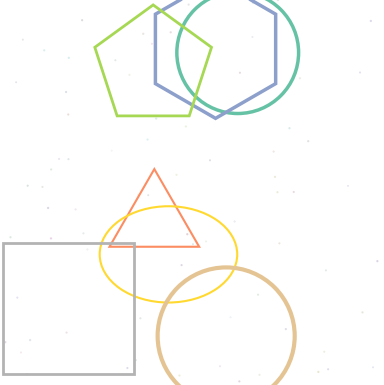[{"shape": "circle", "thickness": 2.5, "radius": 0.79, "center": [0.617, 0.863]}, {"shape": "triangle", "thickness": 1.5, "radius": 0.67, "center": [0.401, 0.426]}, {"shape": "hexagon", "thickness": 2.5, "radius": 0.9, "center": [0.56, 0.873]}, {"shape": "pentagon", "thickness": 2, "radius": 0.8, "center": [0.398, 0.828]}, {"shape": "oval", "thickness": 1.5, "radius": 0.89, "center": [0.438, 0.339]}, {"shape": "circle", "thickness": 3, "radius": 0.89, "center": [0.587, 0.127]}, {"shape": "square", "thickness": 2, "radius": 0.85, "center": [0.177, 0.198]}]